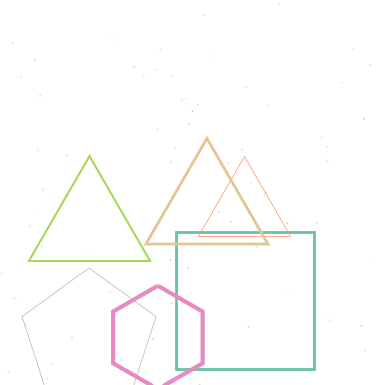[{"shape": "square", "thickness": 2, "radius": 0.89, "center": [0.636, 0.22]}, {"shape": "triangle", "thickness": 0.5, "radius": 0.69, "center": [0.635, 0.455]}, {"shape": "hexagon", "thickness": 3, "radius": 0.67, "center": [0.41, 0.124]}, {"shape": "triangle", "thickness": 1.5, "radius": 0.91, "center": [0.232, 0.413]}, {"shape": "triangle", "thickness": 2, "radius": 0.91, "center": [0.537, 0.458]}, {"shape": "pentagon", "thickness": 0.5, "radius": 0.91, "center": [0.231, 0.121]}]